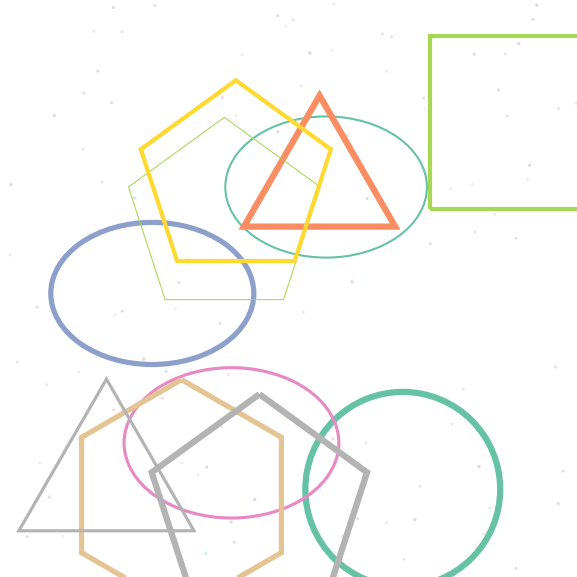[{"shape": "circle", "thickness": 3, "radius": 0.84, "center": [0.697, 0.152]}, {"shape": "oval", "thickness": 1, "radius": 0.87, "center": [0.565, 0.675]}, {"shape": "triangle", "thickness": 3, "radius": 0.76, "center": [0.553, 0.682]}, {"shape": "oval", "thickness": 2.5, "radius": 0.88, "center": [0.264, 0.491]}, {"shape": "oval", "thickness": 1.5, "radius": 0.93, "center": [0.401, 0.232]}, {"shape": "pentagon", "thickness": 0.5, "radius": 0.87, "center": [0.388, 0.621]}, {"shape": "square", "thickness": 2, "radius": 0.75, "center": [0.894, 0.787]}, {"shape": "pentagon", "thickness": 2, "radius": 0.87, "center": [0.408, 0.687]}, {"shape": "hexagon", "thickness": 2.5, "radius": 1.0, "center": [0.314, 0.142]}, {"shape": "triangle", "thickness": 1.5, "radius": 0.88, "center": [0.184, 0.168]}, {"shape": "pentagon", "thickness": 3, "radius": 0.98, "center": [0.449, 0.121]}]